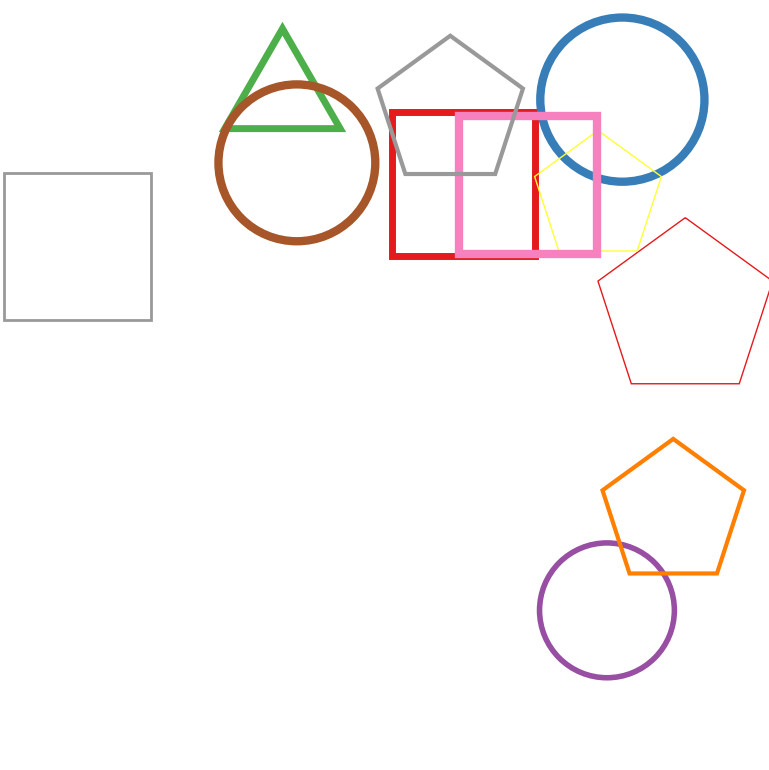[{"shape": "pentagon", "thickness": 0.5, "radius": 0.6, "center": [0.89, 0.598]}, {"shape": "square", "thickness": 2.5, "radius": 0.46, "center": [0.602, 0.761]}, {"shape": "circle", "thickness": 3, "radius": 0.53, "center": [0.808, 0.871]}, {"shape": "triangle", "thickness": 2.5, "radius": 0.43, "center": [0.367, 0.876]}, {"shape": "circle", "thickness": 2, "radius": 0.44, "center": [0.788, 0.207]}, {"shape": "pentagon", "thickness": 1.5, "radius": 0.48, "center": [0.874, 0.333]}, {"shape": "pentagon", "thickness": 0.5, "radius": 0.43, "center": [0.777, 0.744]}, {"shape": "circle", "thickness": 3, "radius": 0.51, "center": [0.386, 0.789]}, {"shape": "square", "thickness": 3, "radius": 0.45, "center": [0.686, 0.759]}, {"shape": "square", "thickness": 1, "radius": 0.48, "center": [0.101, 0.68]}, {"shape": "pentagon", "thickness": 1.5, "radius": 0.5, "center": [0.585, 0.854]}]